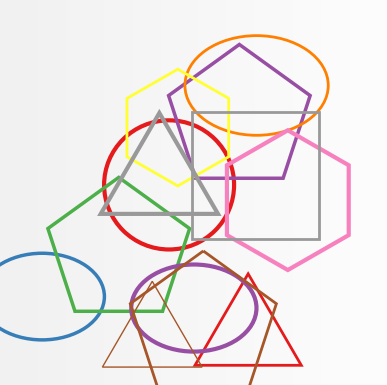[{"shape": "circle", "thickness": 3, "radius": 0.84, "center": [0.436, 0.52]}, {"shape": "triangle", "thickness": 2, "radius": 0.79, "center": [0.64, 0.13]}, {"shape": "oval", "thickness": 2.5, "radius": 0.8, "center": [0.109, 0.23]}, {"shape": "pentagon", "thickness": 2.5, "radius": 0.96, "center": [0.306, 0.347]}, {"shape": "pentagon", "thickness": 2.5, "radius": 0.96, "center": [0.618, 0.692]}, {"shape": "oval", "thickness": 3, "radius": 0.81, "center": [0.5, 0.2]}, {"shape": "oval", "thickness": 2, "radius": 0.92, "center": [0.662, 0.778]}, {"shape": "hexagon", "thickness": 2, "radius": 0.76, "center": [0.459, 0.669]}, {"shape": "pentagon", "thickness": 2, "radius": 0.99, "center": [0.525, 0.15]}, {"shape": "triangle", "thickness": 1, "radius": 0.74, "center": [0.393, 0.121]}, {"shape": "hexagon", "thickness": 3, "radius": 0.91, "center": [0.743, 0.48]}, {"shape": "triangle", "thickness": 3, "radius": 0.87, "center": [0.411, 0.532]}, {"shape": "square", "thickness": 2, "radius": 0.82, "center": [0.66, 0.544]}]